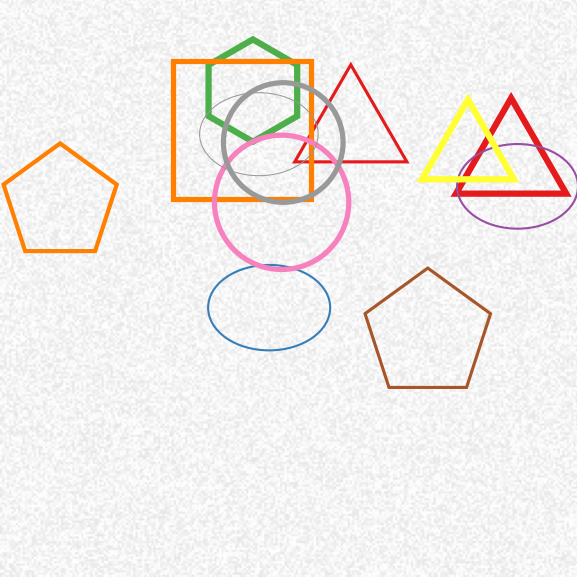[{"shape": "triangle", "thickness": 3, "radius": 0.55, "center": [0.885, 0.719]}, {"shape": "triangle", "thickness": 1.5, "radius": 0.56, "center": [0.607, 0.775]}, {"shape": "oval", "thickness": 1, "radius": 0.53, "center": [0.466, 0.466]}, {"shape": "hexagon", "thickness": 3, "radius": 0.44, "center": [0.438, 0.842]}, {"shape": "oval", "thickness": 1, "radius": 0.52, "center": [0.896, 0.676]}, {"shape": "square", "thickness": 2.5, "radius": 0.59, "center": [0.419, 0.774]}, {"shape": "pentagon", "thickness": 2, "radius": 0.52, "center": [0.104, 0.648]}, {"shape": "triangle", "thickness": 3, "radius": 0.46, "center": [0.81, 0.735]}, {"shape": "pentagon", "thickness": 1.5, "radius": 0.57, "center": [0.741, 0.421]}, {"shape": "circle", "thickness": 2.5, "radius": 0.58, "center": [0.488, 0.649]}, {"shape": "oval", "thickness": 0.5, "radius": 0.51, "center": [0.448, 0.767]}, {"shape": "circle", "thickness": 2.5, "radius": 0.52, "center": [0.49, 0.752]}]